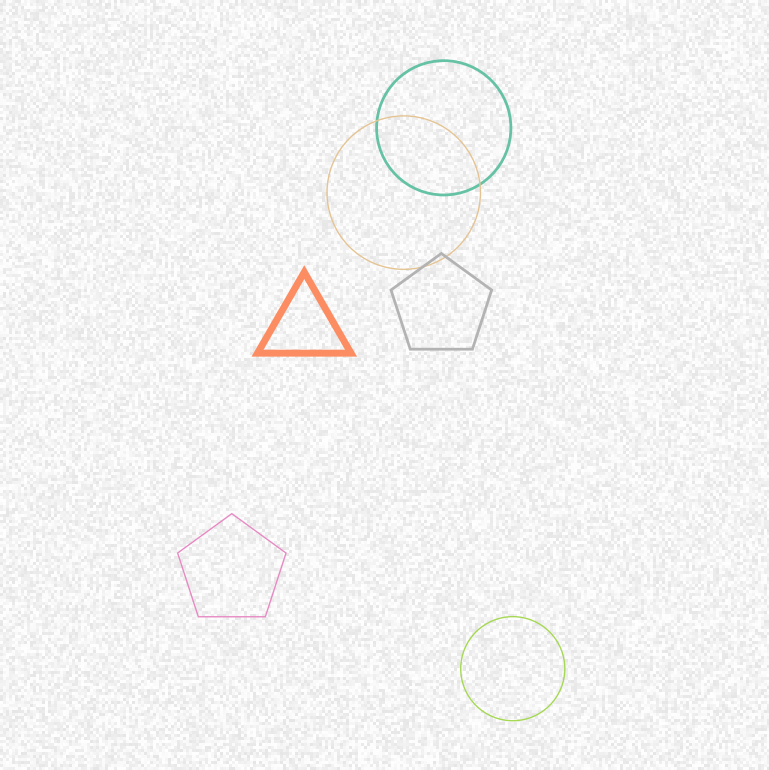[{"shape": "circle", "thickness": 1, "radius": 0.44, "center": [0.576, 0.834]}, {"shape": "triangle", "thickness": 2.5, "radius": 0.35, "center": [0.395, 0.576]}, {"shape": "pentagon", "thickness": 0.5, "radius": 0.37, "center": [0.301, 0.259]}, {"shape": "circle", "thickness": 0.5, "radius": 0.34, "center": [0.666, 0.132]}, {"shape": "circle", "thickness": 0.5, "radius": 0.5, "center": [0.524, 0.75]}, {"shape": "pentagon", "thickness": 1, "radius": 0.34, "center": [0.573, 0.602]}]